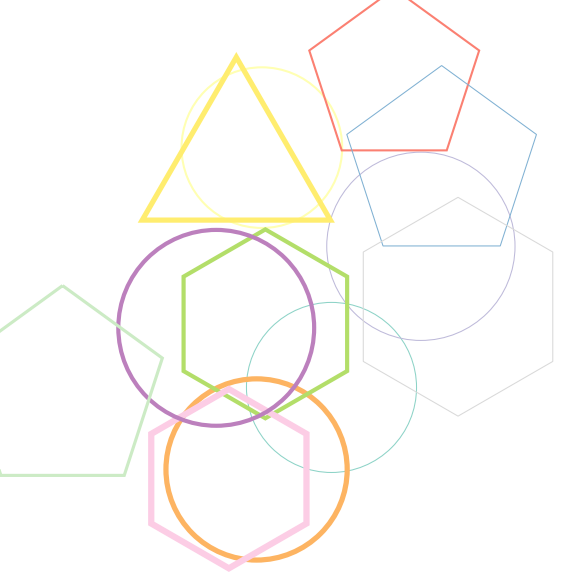[{"shape": "circle", "thickness": 0.5, "radius": 0.74, "center": [0.574, 0.328]}, {"shape": "circle", "thickness": 1, "radius": 0.7, "center": [0.453, 0.743]}, {"shape": "circle", "thickness": 0.5, "radius": 0.82, "center": [0.729, 0.573]}, {"shape": "pentagon", "thickness": 1, "radius": 0.77, "center": [0.683, 0.864]}, {"shape": "pentagon", "thickness": 0.5, "radius": 0.86, "center": [0.765, 0.713]}, {"shape": "circle", "thickness": 2.5, "radius": 0.78, "center": [0.444, 0.186]}, {"shape": "hexagon", "thickness": 2, "radius": 0.82, "center": [0.459, 0.438]}, {"shape": "hexagon", "thickness": 3, "radius": 0.78, "center": [0.396, 0.17]}, {"shape": "hexagon", "thickness": 0.5, "radius": 0.95, "center": [0.793, 0.468]}, {"shape": "circle", "thickness": 2, "radius": 0.85, "center": [0.374, 0.431]}, {"shape": "pentagon", "thickness": 1.5, "radius": 0.91, "center": [0.108, 0.323]}, {"shape": "triangle", "thickness": 2.5, "radius": 0.94, "center": [0.409, 0.712]}]